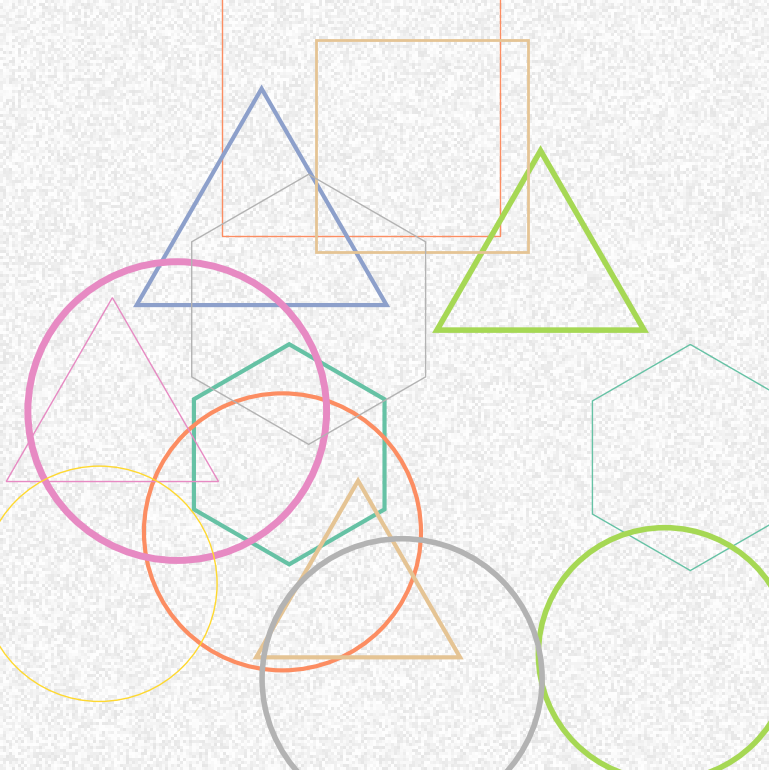[{"shape": "hexagon", "thickness": 0.5, "radius": 0.73, "center": [0.897, 0.406]}, {"shape": "hexagon", "thickness": 1.5, "radius": 0.71, "center": [0.376, 0.41]}, {"shape": "square", "thickness": 0.5, "radius": 0.9, "center": [0.469, 0.874]}, {"shape": "circle", "thickness": 1.5, "radius": 0.9, "center": [0.367, 0.309]}, {"shape": "triangle", "thickness": 1.5, "radius": 0.94, "center": [0.34, 0.697]}, {"shape": "triangle", "thickness": 0.5, "radius": 0.8, "center": [0.146, 0.454]}, {"shape": "circle", "thickness": 2.5, "radius": 0.97, "center": [0.23, 0.466]}, {"shape": "triangle", "thickness": 2, "radius": 0.78, "center": [0.702, 0.649]}, {"shape": "circle", "thickness": 2, "radius": 0.82, "center": [0.863, 0.151]}, {"shape": "circle", "thickness": 0.5, "radius": 0.76, "center": [0.129, 0.242]}, {"shape": "triangle", "thickness": 1.5, "radius": 0.76, "center": [0.465, 0.223]}, {"shape": "square", "thickness": 1, "radius": 0.69, "center": [0.548, 0.81]}, {"shape": "circle", "thickness": 2, "radius": 0.91, "center": [0.522, 0.118]}, {"shape": "hexagon", "thickness": 0.5, "radius": 0.88, "center": [0.401, 0.598]}]